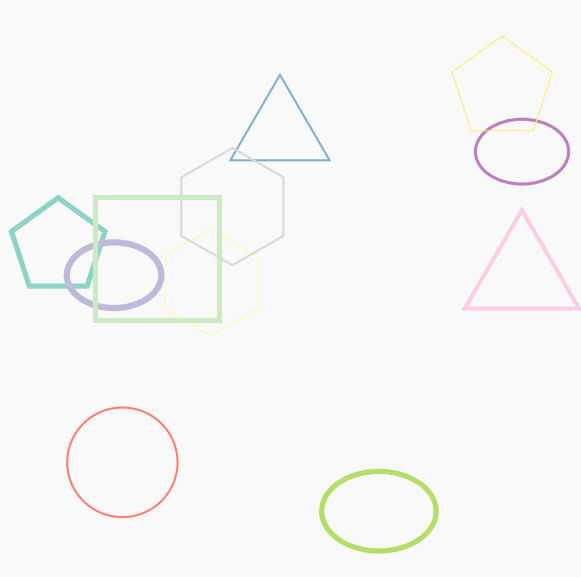[{"shape": "pentagon", "thickness": 2.5, "radius": 0.42, "center": [0.1, 0.572]}, {"shape": "hexagon", "thickness": 0.5, "radius": 0.46, "center": [0.363, 0.51]}, {"shape": "oval", "thickness": 3, "radius": 0.41, "center": [0.196, 0.523]}, {"shape": "circle", "thickness": 1, "radius": 0.47, "center": [0.211, 0.199]}, {"shape": "triangle", "thickness": 1, "radius": 0.49, "center": [0.482, 0.771]}, {"shape": "oval", "thickness": 2.5, "radius": 0.49, "center": [0.652, 0.114]}, {"shape": "triangle", "thickness": 2, "radius": 0.57, "center": [0.898, 0.522]}, {"shape": "hexagon", "thickness": 1, "radius": 0.51, "center": [0.4, 0.641]}, {"shape": "oval", "thickness": 1.5, "radius": 0.4, "center": [0.898, 0.737]}, {"shape": "square", "thickness": 2.5, "radius": 0.53, "center": [0.27, 0.552]}, {"shape": "pentagon", "thickness": 0.5, "radius": 0.45, "center": [0.864, 0.846]}]